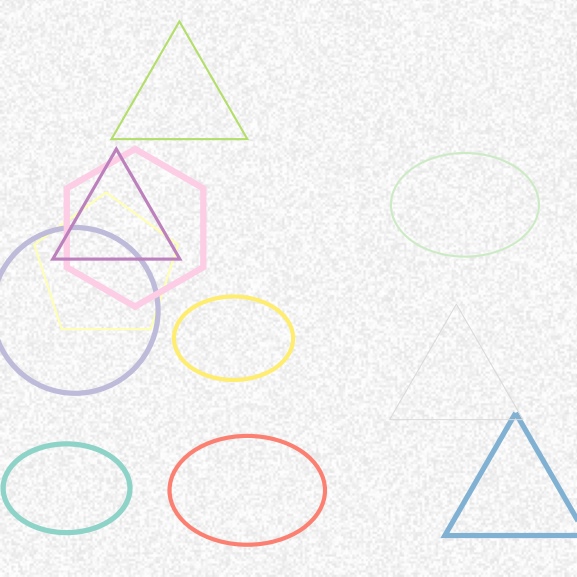[{"shape": "oval", "thickness": 2.5, "radius": 0.55, "center": [0.115, 0.154]}, {"shape": "pentagon", "thickness": 1, "radius": 0.65, "center": [0.184, 0.535]}, {"shape": "circle", "thickness": 2.5, "radius": 0.72, "center": [0.13, 0.462]}, {"shape": "oval", "thickness": 2, "radius": 0.67, "center": [0.428, 0.15]}, {"shape": "triangle", "thickness": 2.5, "radius": 0.71, "center": [0.893, 0.143]}, {"shape": "triangle", "thickness": 1, "radius": 0.68, "center": [0.311, 0.826]}, {"shape": "hexagon", "thickness": 3, "radius": 0.68, "center": [0.234, 0.605]}, {"shape": "triangle", "thickness": 0.5, "radius": 0.67, "center": [0.79, 0.339]}, {"shape": "triangle", "thickness": 1.5, "radius": 0.64, "center": [0.201, 0.614]}, {"shape": "oval", "thickness": 1, "radius": 0.64, "center": [0.805, 0.644]}, {"shape": "oval", "thickness": 2, "radius": 0.52, "center": [0.404, 0.413]}]